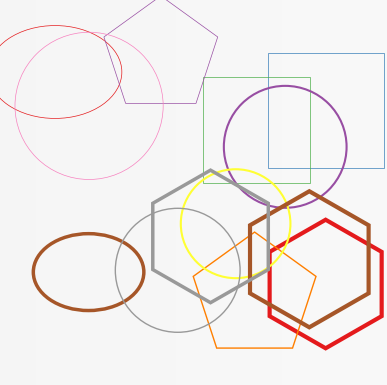[{"shape": "oval", "thickness": 0.5, "radius": 0.86, "center": [0.142, 0.813]}, {"shape": "hexagon", "thickness": 3, "radius": 0.83, "center": [0.84, 0.262]}, {"shape": "square", "thickness": 0.5, "radius": 0.75, "center": [0.842, 0.713]}, {"shape": "square", "thickness": 0.5, "radius": 0.69, "center": [0.661, 0.663]}, {"shape": "circle", "thickness": 1.5, "radius": 0.79, "center": [0.736, 0.619]}, {"shape": "pentagon", "thickness": 0.5, "radius": 0.77, "center": [0.415, 0.856]}, {"shape": "pentagon", "thickness": 1, "radius": 0.83, "center": [0.657, 0.231]}, {"shape": "circle", "thickness": 1.5, "radius": 0.71, "center": [0.608, 0.419]}, {"shape": "oval", "thickness": 2.5, "radius": 0.71, "center": [0.229, 0.293]}, {"shape": "hexagon", "thickness": 3, "radius": 0.88, "center": [0.798, 0.327]}, {"shape": "circle", "thickness": 0.5, "radius": 0.96, "center": [0.23, 0.725]}, {"shape": "hexagon", "thickness": 2.5, "radius": 0.86, "center": [0.543, 0.386]}, {"shape": "circle", "thickness": 1, "radius": 0.81, "center": [0.459, 0.298]}]